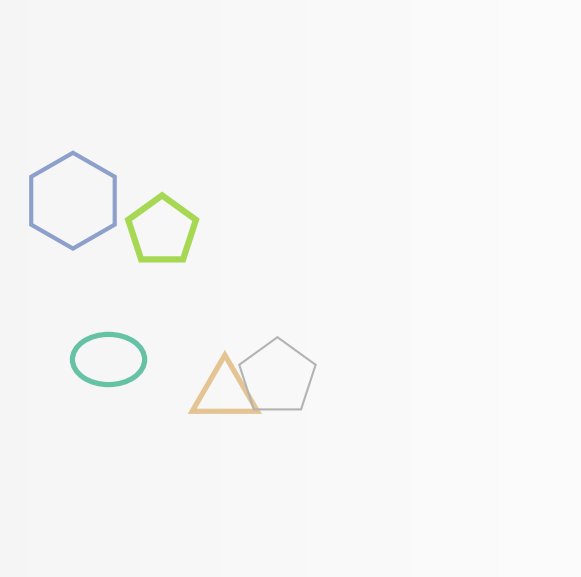[{"shape": "oval", "thickness": 2.5, "radius": 0.31, "center": [0.187, 0.377]}, {"shape": "hexagon", "thickness": 2, "radius": 0.41, "center": [0.126, 0.652]}, {"shape": "pentagon", "thickness": 3, "radius": 0.31, "center": [0.279, 0.6]}, {"shape": "triangle", "thickness": 2.5, "radius": 0.32, "center": [0.387, 0.319]}, {"shape": "pentagon", "thickness": 1, "radius": 0.35, "center": [0.477, 0.346]}]